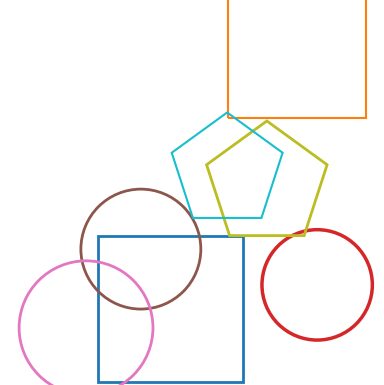[{"shape": "square", "thickness": 2, "radius": 0.95, "center": [0.443, 0.198]}, {"shape": "square", "thickness": 1.5, "radius": 0.89, "center": [0.771, 0.872]}, {"shape": "circle", "thickness": 2.5, "radius": 0.72, "center": [0.824, 0.26]}, {"shape": "circle", "thickness": 2, "radius": 0.78, "center": [0.366, 0.353]}, {"shape": "circle", "thickness": 2, "radius": 0.87, "center": [0.223, 0.149]}, {"shape": "pentagon", "thickness": 2, "radius": 0.82, "center": [0.693, 0.521]}, {"shape": "pentagon", "thickness": 1.5, "radius": 0.76, "center": [0.59, 0.556]}]